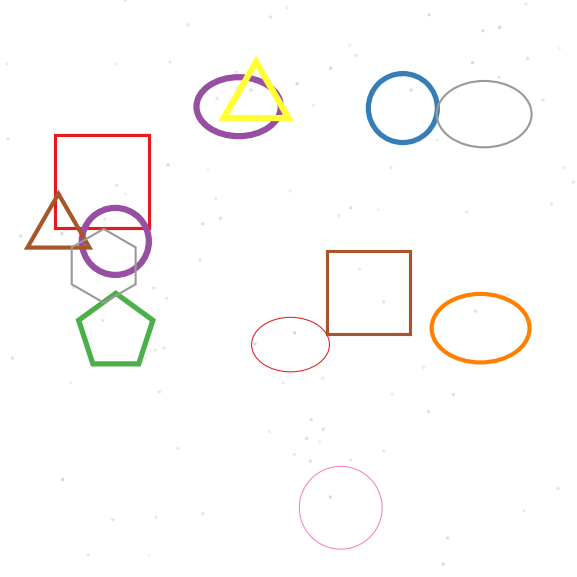[{"shape": "oval", "thickness": 0.5, "radius": 0.34, "center": [0.503, 0.402]}, {"shape": "square", "thickness": 1.5, "radius": 0.4, "center": [0.177, 0.685]}, {"shape": "circle", "thickness": 2.5, "radius": 0.3, "center": [0.698, 0.812]}, {"shape": "pentagon", "thickness": 2.5, "radius": 0.34, "center": [0.2, 0.424]}, {"shape": "circle", "thickness": 3, "radius": 0.29, "center": [0.2, 0.581]}, {"shape": "oval", "thickness": 3, "radius": 0.36, "center": [0.413, 0.814]}, {"shape": "oval", "thickness": 2, "radius": 0.42, "center": [0.832, 0.431]}, {"shape": "triangle", "thickness": 3, "radius": 0.32, "center": [0.443, 0.827]}, {"shape": "square", "thickness": 1.5, "radius": 0.36, "center": [0.638, 0.493]}, {"shape": "triangle", "thickness": 2, "radius": 0.31, "center": [0.101, 0.601]}, {"shape": "circle", "thickness": 0.5, "radius": 0.36, "center": [0.59, 0.12]}, {"shape": "oval", "thickness": 1, "radius": 0.41, "center": [0.838, 0.802]}, {"shape": "hexagon", "thickness": 1, "radius": 0.32, "center": [0.18, 0.539]}]